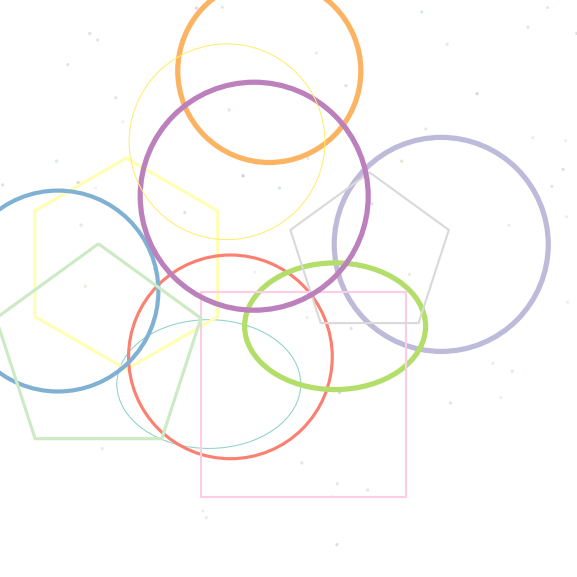[{"shape": "oval", "thickness": 0.5, "radius": 0.8, "center": [0.362, 0.334]}, {"shape": "hexagon", "thickness": 1.5, "radius": 0.91, "center": [0.219, 0.542]}, {"shape": "circle", "thickness": 2.5, "radius": 0.93, "center": [0.764, 0.576]}, {"shape": "circle", "thickness": 1.5, "radius": 0.88, "center": [0.399, 0.381]}, {"shape": "circle", "thickness": 2, "radius": 0.87, "center": [0.1, 0.495]}, {"shape": "circle", "thickness": 2.5, "radius": 0.79, "center": [0.466, 0.876]}, {"shape": "oval", "thickness": 2.5, "radius": 0.78, "center": [0.58, 0.434]}, {"shape": "square", "thickness": 1, "radius": 0.89, "center": [0.526, 0.316]}, {"shape": "pentagon", "thickness": 1, "radius": 0.72, "center": [0.64, 0.556]}, {"shape": "circle", "thickness": 2.5, "radius": 0.99, "center": [0.44, 0.659]}, {"shape": "pentagon", "thickness": 1.5, "radius": 0.93, "center": [0.17, 0.39]}, {"shape": "circle", "thickness": 0.5, "radius": 0.85, "center": [0.393, 0.754]}]